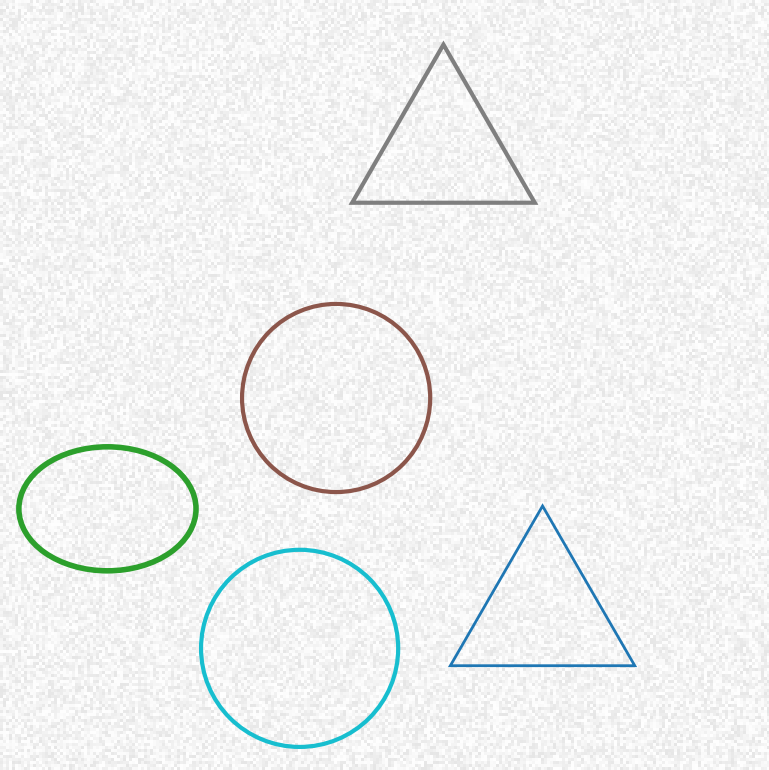[{"shape": "triangle", "thickness": 1, "radius": 0.69, "center": [0.705, 0.205]}, {"shape": "oval", "thickness": 2, "radius": 0.58, "center": [0.14, 0.339]}, {"shape": "circle", "thickness": 1.5, "radius": 0.61, "center": [0.437, 0.483]}, {"shape": "triangle", "thickness": 1.5, "radius": 0.68, "center": [0.576, 0.805]}, {"shape": "circle", "thickness": 1.5, "radius": 0.64, "center": [0.389, 0.158]}]